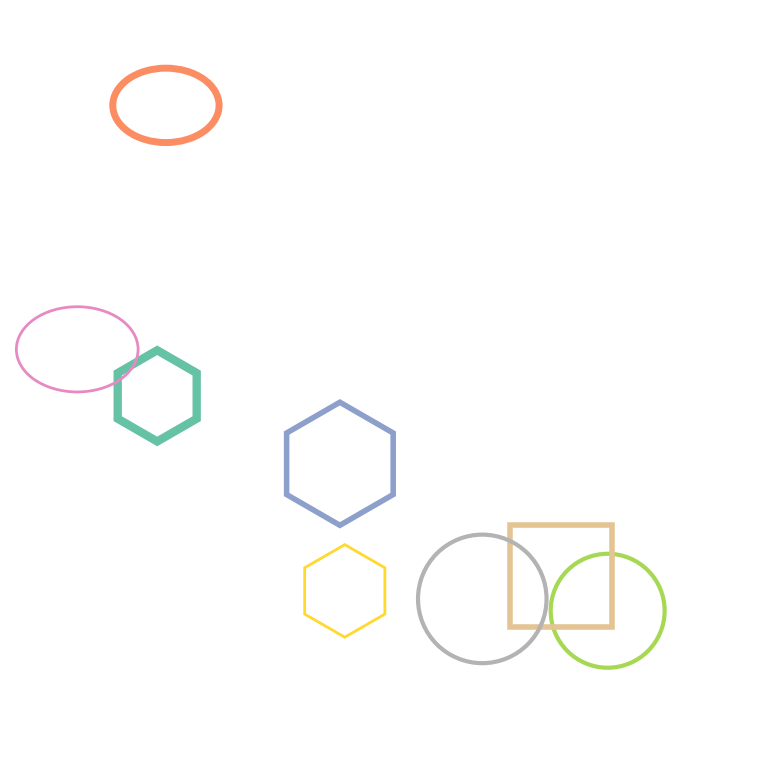[{"shape": "hexagon", "thickness": 3, "radius": 0.3, "center": [0.204, 0.486]}, {"shape": "oval", "thickness": 2.5, "radius": 0.35, "center": [0.215, 0.863]}, {"shape": "hexagon", "thickness": 2, "radius": 0.4, "center": [0.441, 0.398]}, {"shape": "oval", "thickness": 1, "radius": 0.4, "center": [0.1, 0.546]}, {"shape": "circle", "thickness": 1.5, "radius": 0.37, "center": [0.789, 0.207]}, {"shape": "hexagon", "thickness": 1, "radius": 0.3, "center": [0.448, 0.233]}, {"shape": "square", "thickness": 2, "radius": 0.33, "center": [0.729, 0.252]}, {"shape": "circle", "thickness": 1.5, "radius": 0.42, "center": [0.626, 0.222]}]